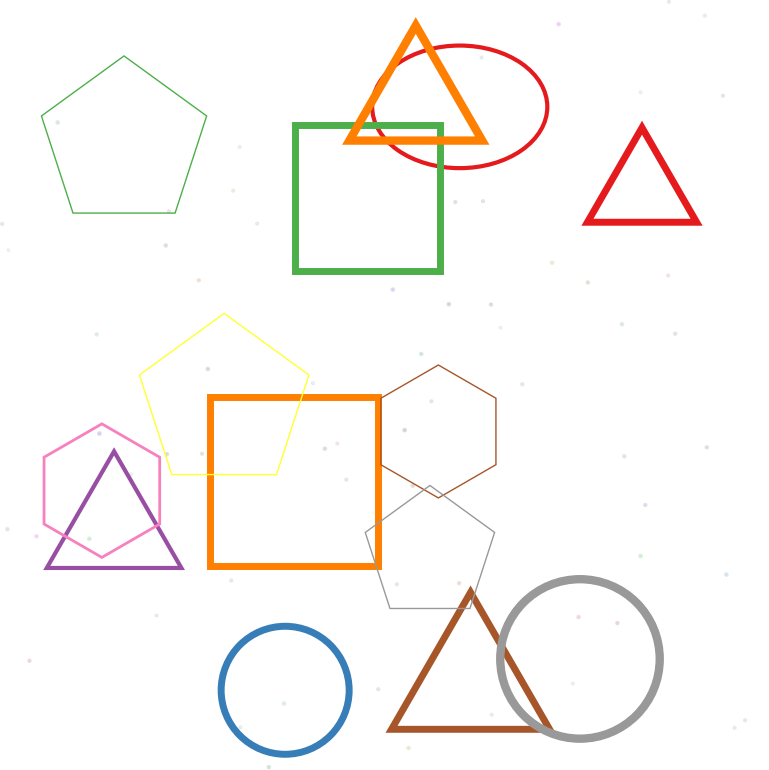[{"shape": "oval", "thickness": 1.5, "radius": 0.57, "center": [0.597, 0.861]}, {"shape": "triangle", "thickness": 2.5, "radius": 0.41, "center": [0.834, 0.752]}, {"shape": "circle", "thickness": 2.5, "radius": 0.42, "center": [0.37, 0.104]}, {"shape": "square", "thickness": 2.5, "radius": 0.47, "center": [0.477, 0.743]}, {"shape": "pentagon", "thickness": 0.5, "radius": 0.56, "center": [0.161, 0.815]}, {"shape": "triangle", "thickness": 1.5, "radius": 0.5, "center": [0.148, 0.313]}, {"shape": "square", "thickness": 2.5, "radius": 0.55, "center": [0.382, 0.375]}, {"shape": "triangle", "thickness": 3, "radius": 0.5, "center": [0.54, 0.867]}, {"shape": "pentagon", "thickness": 0.5, "radius": 0.58, "center": [0.291, 0.477]}, {"shape": "hexagon", "thickness": 0.5, "radius": 0.43, "center": [0.569, 0.44]}, {"shape": "triangle", "thickness": 2.5, "radius": 0.59, "center": [0.611, 0.112]}, {"shape": "hexagon", "thickness": 1, "radius": 0.43, "center": [0.132, 0.363]}, {"shape": "circle", "thickness": 3, "radius": 0.52, "center": [0.753, 0.144]}, {"shape": "pentagon", "thickness": 0.5, "radius": 0.44, "center": [0.558, 0.281]}]